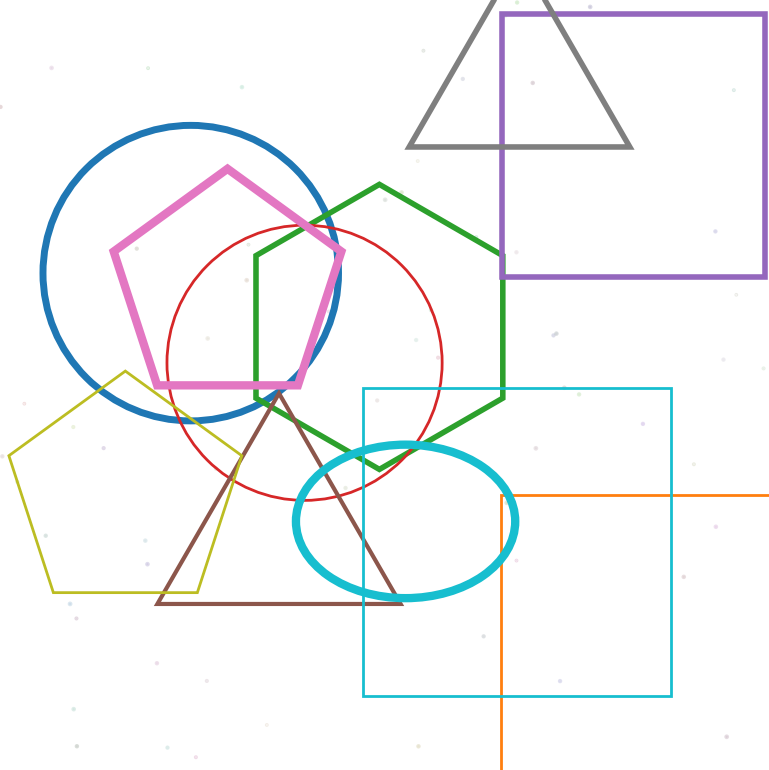[{"shape": "circle", "thickness": 2.5, "radius": 0.96, "center": [0.248, 0.645]}, {"shape": "square", "thickness": 1, "radius": 0.98, "center": [0.845, 0.162]}, {"shape": "hexagon", "thickness": 2, "radius": 0.93, "center": [0.493, 0.575]}, {"shape": "circle", "thickness": 1, "radius": 0.89, "center": [0.396, 0.529]}, {"shape": "square", "thickness": 2, "radius": 0.85, "center": [0.823, 0.811]}, {"shape": "triangle", "thickness": 1.5, "radius": 0.91, "center": [0.362, 0.307]}, {"shape": "pentagon", "thickness": 3, "radius": 0.78, "center": [0.295, 0.625]}, {"shape": "triangle", "thickness": 2, "radius": 0.83, "center": [0.675, 0.892]}, {"shape": "pentagon", "thickness": 1, "radius": 0.8, "center": [0.163, 0.359]}, {"shape": "square", "thickness": 1, "radius": 1.0, "center": [0.671, 0.296]}, {"shape": "oval", "thickness": 3, "radius": 0.71, "center": [0.527, 0.323]}]